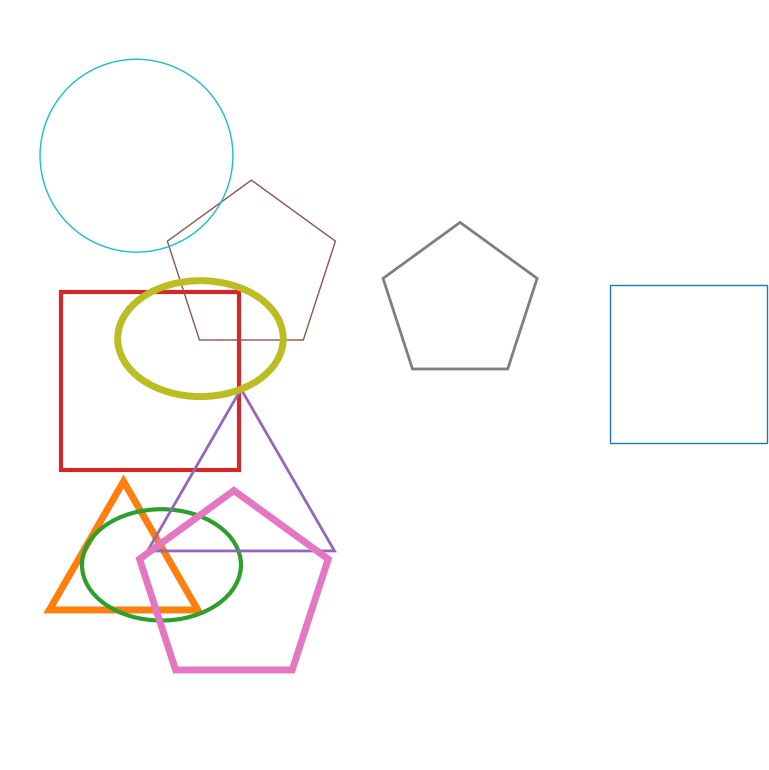[{"shape": "square", "thickness": 0.5, "radius": 0.51, "center": [0.894, 0.527]}, {"shape": "triangle", "thickness": 2.5, "radius": 0.56, "center": [0.16, 0.263]}, {"shape": "oval", "thickness": 1.5, "radius": 0.52, "center": [0.21, 0.266]}, {"shape": "square", "thickness": 1.5, "radius": 0.58, "center": [0.195, 0.505]}, {"shape": "triangle", "thickness": 1, "radius": 0.7, "center": [0.313, 0.355]}, {"shape": "pentagon", "thickness": 0.5, "radius": 0.57, "center": [0.326, 0.651]}, {"shape": "pentagon", "thickness": 2.5, "radius": 0.64, "center": [0.304, 0.234]}, {"shape": "pentagon", "thickness": 1, "radius": 0.53, "center": [0.598, 0.606]}, {"shape": "oval", "thickness": 2.5, "radius": 0.54, "center": [0.26, 0.56]}, {"shape": "circle", "thickness": 0.5, "radius": 0.63, "center": [0.177, 0.798]}]